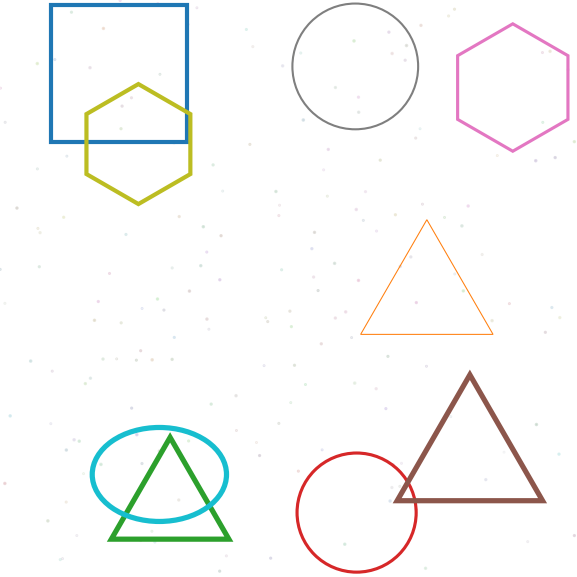[{"shape": "square", "thickness": 2, "radius": 0.59, "center": [0.206, 0.872]}, {"shape": "triangle", "thickness": 0.5, "radius": 0.66, "center": [0.739, 0.486]}, {"shape": "triangle", "thickness": 2.5, "radius": 0.59, "center": [0.295, 0.124]}, {"shape": "circle", "thickness": 1.5, "radius": 0.52, "center": [0.618, 0.112]}, {"shape": "triangle", "thickness": 2.5, "radius": 0.73, "center": [0.814, 0.205]}, {"shape": "hexagon", "thickness": 1.5, "radius": 0.55, "center": [0.888, 0.848]}, {"shape": "circle", "thickness": 1, "radius": 0.54, "center": [0.615, 0.884]}, {"shape": "hexagon", "thickness": 2, "radius": 0.52, "center": [0.24, 0.75]}, {"shape": "oval", "thickness": 2.5, "radius": 0.58, "center": [0.276, 0.178]}]